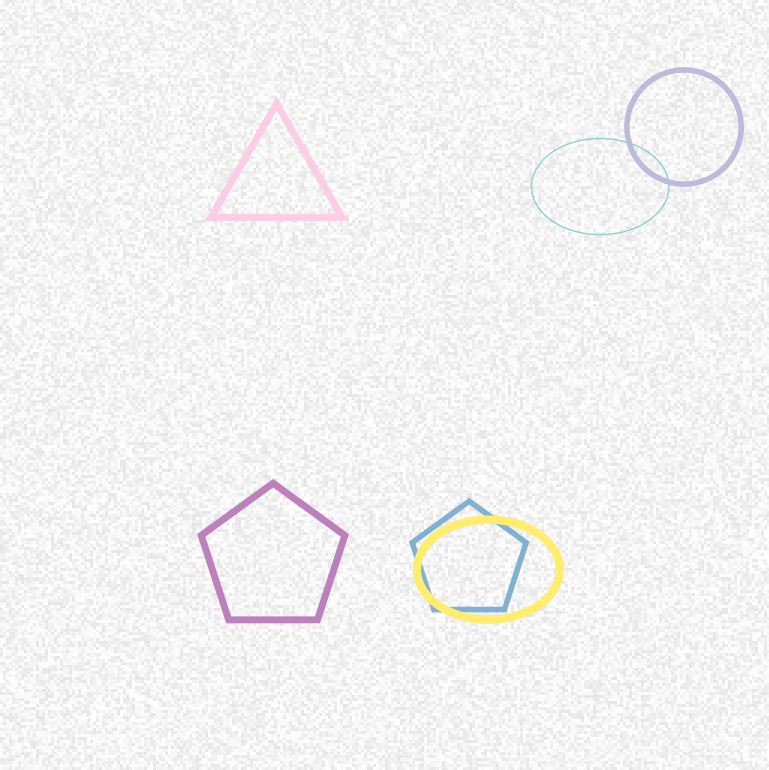[{"shape": "oval", "thickness": 0.5, "radius": 0.45, "center": [0.779, 0.758]}, {"shape": "circle", "thickness": 2, "radius": 0.37, "center": [0.888, 0.835]}, {"shape": "pentagon", "thickness": 2, "radius": 0.39, "center": [0.609, 0.271]}, {"shape": "triangle", "thickness": 2.5, "radius": 0.49, "center": [0.359, 0.767]}, {"shape": "pentagon", "thickness": 2.5, "radius": 0.49, "center": [0.355, 0.274]}, {"shape": "oval", "thickness": 3, "radius": 0.46, "center": [0.634, 0.26]}]